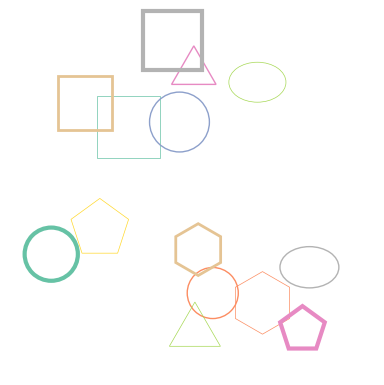[{"shape": "circle", "thickness": 3, "radius": 0.35, "center": [0.133, 0.34]}, {"shape": "square", "thickness": 0.5, "radius": 0.41, "center": [0.334, 0.67]}, {"shape": "hexagon", "thickness": 0.5, "radius": 0.41, "center": [0.682, 0.213]}, {"shape": "circle", "thickness": 1, "radius": 0.33, "center": [0.553, 0.239]}, {"shape": "circle", "thickness": 1, "radius": 0.39, "center": [0.466, 0.683]}, {"shape": "pentagon", "thickness": 3, "radius": 0.3, "center": [0.786, 0.144]}, {"shape": "triangle", "thickness": 1, "radius": 0.33, "center": [0.503, 0.814]}, {"shape": "triangle", "thickness": 0.5, "radius": 0.38, "center": [0.506, 0.139]}, {"shape": "oval", "thickness": 0.5, "radius": 0.37, "center": [0.669, 0.786]}, {"shape": "pentagon", "thickness": 0.5, "radius": 0.39, "center": [0.259, 0.406]}, {"shape": "hexagon", "thickness": 2, "radius": 0.34, "center": [0.515, 0.352]}, {"shape": "square", "thickness": 2, "radius": 0.35, "center": [0.221, 0.732]}, {"shape": "oval", "thickness": 1, "radius": 0.38, "center": [0.804, 0.306]}, {"shape": "square", "thickness": 3, "radius": 0.38, "center": [0.447, 0.894]}]